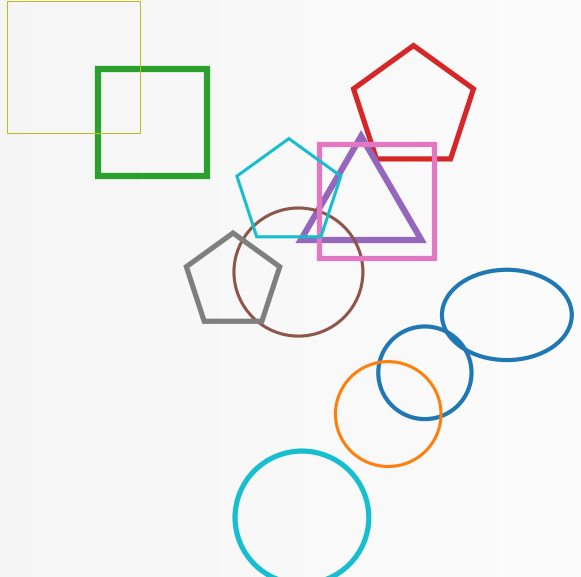[{"shape": "oval", "thickness": 2, "radius": 0.56, "center": [0.872, 0.454]}, {"shape": "circle", "thickness": 2, "radius": 0.4, "center": [0.731, 0.354]}, {"shape": "circle", "thickness": 1.5, "radius": 0.45, "center": [0.668, 0.282]}, {"shape": "square", "thickness": 3, "radius": 0.47, "center": [0.263, 0.787]}, {"shape": "pentagon", "thickness": 2.5, "radius": 0.54, "center": [0.711, 0.812]}, {"shape": "triangle", "thickness": 3, "radius": 0.6, "center": [0.621, 0.643]}, {"shape": "circle", "thickness": 1.5, "radius": 0.55, "center": [0.513, 0.528]}, {"shape": "square", "thickness": 2.5, "radius": 0.49, "center": [0.648, 0.651]}, {"shape": "pentagon", "thickness": 2.5, "radius": 0.42, "center": [0.401, 0.511]}, {"shape": "square", "thickness": 0.5, "radius": 0.57, "center": [0.126, 0.882]}, {"shape": "pentagon", "thickness": 1.5, "radius": 0.47, "center": [0.497, 0.665]}, {"shape": "circle", "thickness": 2.5, "radius": 0.58, "center": [0.519, 0.103]}]